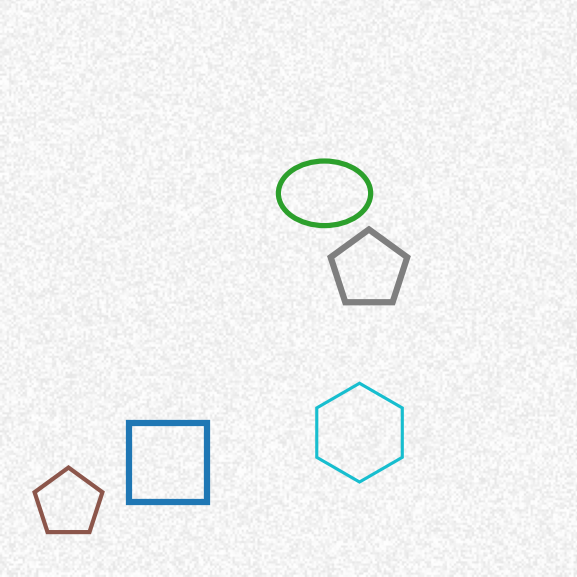[{"shape": "square", "thickness": 3, "radius": 0.34, "center": [0.291, 0.198]}, {"shape": "oval", "thickness": 2.5, "radius": 0.4, "center": [0.562, 0.664]}, {"shape": "pentagon", "thickness": 2, "radius": 0.31, "center": [0.119, 0.128]}, {"shape": "pentagon", "thickness": 3, "radius": 0.35, "center": [0.639, 0.532]}, {"shape": "hexagon", "thickness": 1.5, "radius": 0.43, "center": [0.623, 0.25]}]